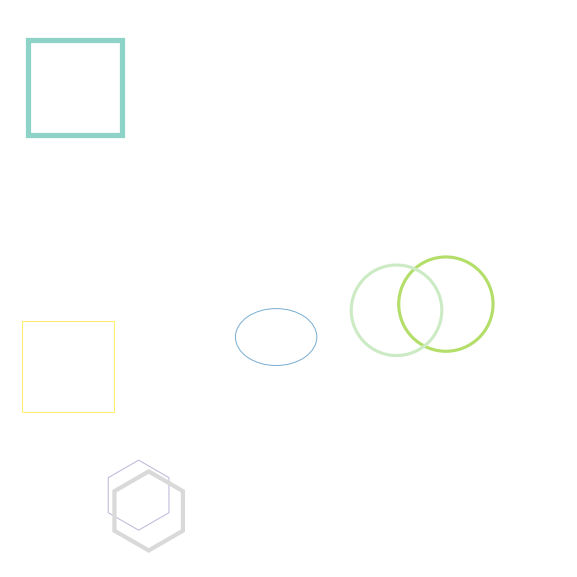[{"shape": "square", "thickness": 2.5, "radius": 0.41, "center": [0.13, 0.847]}, {"shape": "hexagon", "thickness": 0.5, "radius": 0.3, "center": [0.24, 0.142]}, {"shape": "oval", "thickness": 0.5, "radius": 0.35, "center": [0.478, 0.416]}, {"shape": "circle", "thickness": 1.5, "radius": 0.41, "center": [0.772, 0.473]}, {"shape": "hexagon", "thickness": 2, "radius": 0.34, "center": [0.257, 0.114]}, {"shape": "circle", "thickness": 1.5, "radius": 0.39, "center": [0.687, 0.462]}, {"shape": "square", "thickness": 0.5, "radius": 0.4, "center": [0.117, 0.365]}]